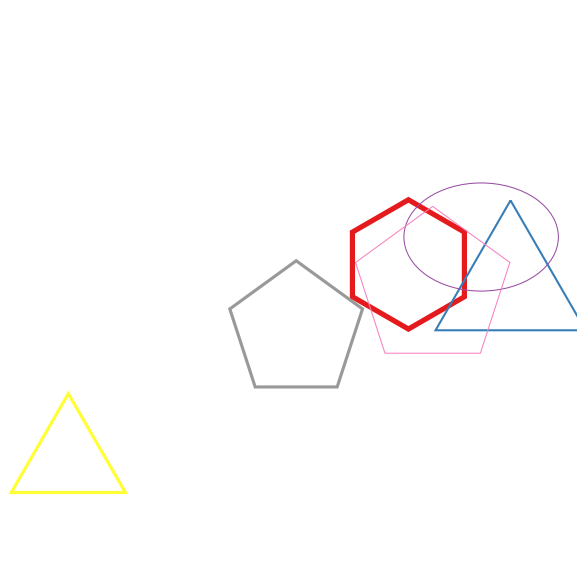[{"shape": "hexagon", "thickness": 2.5, "radius": 0.56, "center": [0.707, 0.541]}, {"shape": "triangle", "thickness": 1, "radius": 0.75, "center": [0.884, 0.502]}, {"shape": "oval", "thickness": 0.5, "radius": 0.67, "center": [0.833, 0.589]}, {"shape": "triangle", "thickness": 1.5, "radius": 0.57, "center": [0.118, 0.203]}, {"shape": "pentagon", "thickness": 0.5, "radius": 0.7, "center": [0.749, 0.501]}, {"shape": "pentagon", "thickness": 1.5, "radius": 0.6, "center": [0.513, 0.427]}]